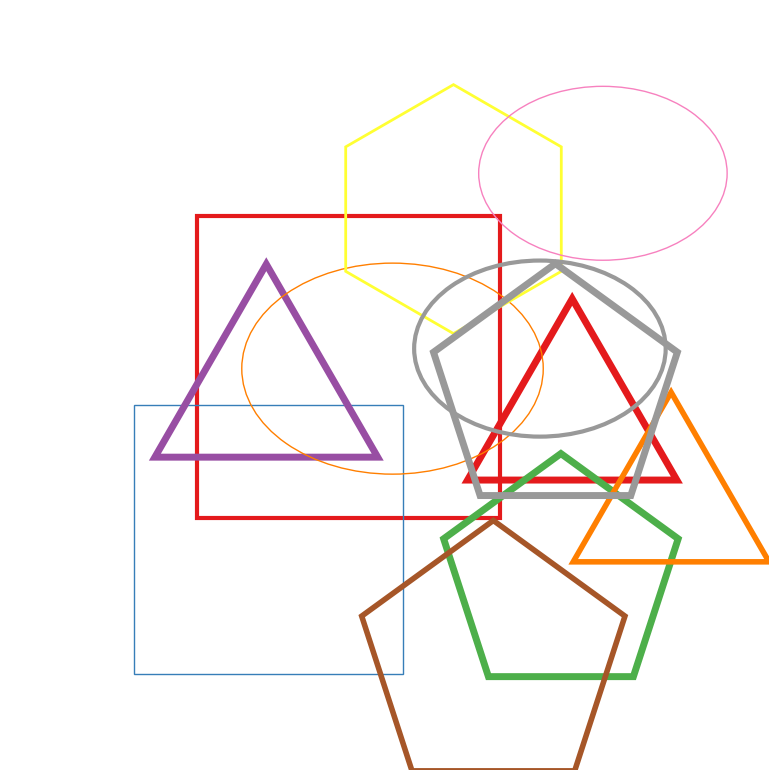[{"shape": "square", "thickness": 1.5, "radius": 0.98, "center": [0.453, 0.523]}, {"shape": "triangle", "thickness": 2.5, "radius": 0.78, "center": [0.743, 0.455]}, {"shape": "square", "thickness": 0.5, "radius": 0.87, "center": [0.349, 0.299]}, {"shape": "pentagon", "thickness": 2.5, "radius": 0.8, "center": [0.728, 0.251]}, {"shape": "triangle", "thickness": 2.5, "radius": 0.84, "center": [0.346, 0.49]}, {"shape": "oval", "thickness": 0.5, "radius": 0.98, "center": [0.51, 0.521]}, {"shape": "triangle", "thickness": 2, "radius": 0.73, "center": [0.872, 0.344]}, {"shape": "hexagon", "thickness": 1, "radius": 0.81, "center": [0.589, 0.728]}, {"shape": "pentagon", "thickness": 2, "radius": 0.9, "center": [0.641, 0.144]}, {"shape": "oval", "thickness": 0.5, "radius": 0.81, "center": [0.783, 0.775]}, {"shape": "oval", "thickness": 1.5, "radius": 0.82, "center": [0.701, 0.547]}, {"shape": "pentagon", "thickness": 2.5, "radius": 0.83, "center": [0.721, 0.491]}]